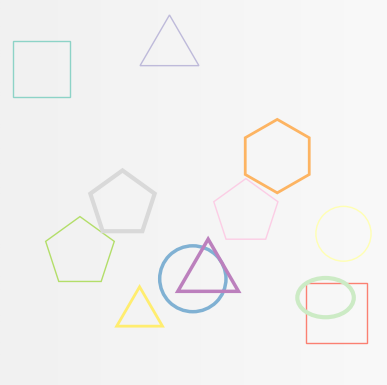[{"shape": "square", "thickness": 1, "radius": 0.37, "center": [0.106, 0.821]}, {"shape": "circle", "thickness": 1, "radius": 0.36, "center": [0.886, 0.393]}, {"shape": "triangle", "thickness": 1, "radius": 0.44, "center": [0.437, 0.873]}, {"shape": "square", "thickness": 1, "radius": 0.39, "center": [0.869, 0.187]}, {"shape": "circle", "thickness": 2.5, "radius": 0.43, "center": [0.498, 0.276]}, {"shape": "hexagon", "thickness": 2, "radius": 0.48, "center": [0.715, 0.594]}, {"shape": "pentagon", "thickness": 1, "radius": 0.47, "center": [0.206, 0.344]}, {"shape": "pentagon", "thickness": 1, "radius": 0.44, "center": [0.634, 0.449]}, {"shape": "pentagon", "thickness": 3, "radius": 0.44, "center": [0.316, 0.47]}, {"shape": "triangle", "thickness": 2.5, "radius": 0.45, "center": [0.537, 0.288]}, {"shape": "oval", "thickness": 3, "radius": 0.36, "center": [0.84, 0.227]}, {"shape": "triangle", "thickness": 2, "radius": 0.34, "center": [0.36, 0.187]}]